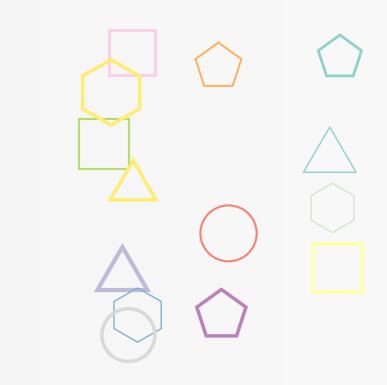[{"shape": "pentagon", "thickness": 2, "radius": 0.29, "center": [0.877, 0.85]}, {"shape": "triangle", "thickness": 1, "radius": 0.39, "center": [0.851, 0.592]}, {"shape": "square", "thickness": 3, "radius": 0.31, "center": [0.871, 0.304]}, {"shape": "triangle", "thickness": 3, "radius": 0.37, "center": [0.316, 0.284]}, {"shape": "circle", "thickness": 1.5, "radius": 0.36, "center": [0.59, 0.394]}, {"shape": "hexagon", "thickness": 1, "radius": 0.35, "center": [0.355, 0.182]}, {"shape": "pentagon", "thickness": 1.5, "radius": 0.31, "center": [0.564, 0.827]}, {"shape": "square", "thickness": 1.5, "radius": 0.33, "center": [0.268, 0.625]}, {"shape": "square", "thickness": 2, "radius": 0.29, "center": [0.341, 0.863]}, {"shape": "circle", "thickness": 2.5, "radius": 0.34, "center": [0.331, 0.13]}, {"shape": "pentagon", "thickness": 2.5, "radius": 0.33, "center": [0.571, 0.181]}, {"shape": "hexagon", "thickness": 1, "radius": 0.32, "center": [0.858, 0.46]}, {"shape": "triangle", "thickness": 2.5, "radius": 0.34, "center": [0.344, 0.515]}, {"shape": "hexagon", "thickness": 2.5, "radius": 0.42, "center": [0.287, 0.76]}]